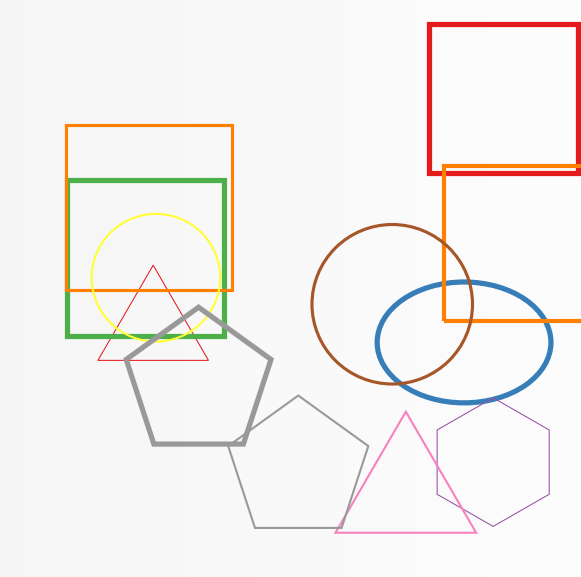[{"shape": "square", "thickness": 2.5, "radius": 0.64, "center": [0.866, 0.828]}, {"shape": "triangle", "thickness": 0.5, "radius": 0.55, "center": [0.264, 0.43]}, {"shape": "oval", "thickness": 2.5, "radius": 0.75, "center": [0.798, 0.406]}, {"shape": "square", "thickness": 2.5, "radius": 0.68, "center": [0.251, 0.553]}, {"shape": "hexagon", "thickness": 0.5, "radius": 0.56, "center": [0.848, 0.199]}, {"shape": "square", "thickness": 2, "radius": 0.67, "center": [0.898, 0.577]}, {"shape": "square", "thickness": 1.5, "radius": 0.71, "center": [0.257, 0.64]}, {"shape": "circle", "thickness": 1, "radius": 0.55, "center": [0.268, 0.518]}, {"shape": "circle", "thickness": 1.5, "radius": 0.69, "center": [0.675, 0.472]}, {"shape": "triangle", "thickness": 1, "radius": 0.7, "center": [0.698, 0.147]}, {"shape": "pentagon", "thickness": 1, "radius": 0.63, "center": [0.513, 0.188]}, {"shape": "pentagon", "thickness": 2.5, "radius": 0.65, "center": [0.342, 0.336]}]